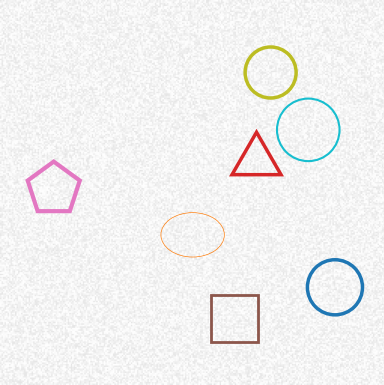[{"shape": "circle", "thickness": 2.5, "radius": 0.36, "center": [0.87, 0.254]}, {"shape": "oval", "thickness": 0.5, "radius": 0.41, "center": [0.5, 0.39]}, {"shape": "triangle", "thickness": 2.5, "radius": 0.37, "center": [0.666, 0.583]}, {"shape": "square", "thickness": 2, "radius": 0.31, "center": [0.609, 0.173]}, {"shape": "pentagon", "thickness": 3, "radius": 0.36, "center": [0.14, 0.509]}, {"shape": "circle", "thickness": 2.5, "radius": 0.33, "center": [0.703, 0.812]}, {"shape": "circle", "thickness": 1.5, "radius": 0.41, "center": [0.801, 0.663]}]